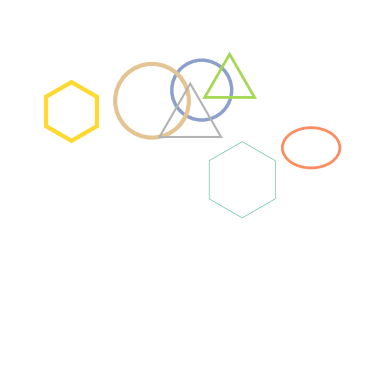[{"shape": "hexagon", "thickness": 0.5, "radius": 0.5, "center": [0.629, 0.533]}, {"shape": "oval", "thickness": 2, "radius": 0.37, "center": [0.808, 0.616]}, {"shape": "circle", "thickness": 2.5, "radius": 0.39, "center": [0.524, 0.766]}, {"shape": "triangle", "thickness": 2, "radius": 0.37, "center": [0.596, 0.784]}, {"shape": "hexagon", "thickness": 3, "radius": 0.38, "center": [0.186, 0.71]}, {"shape": "circle", "thickness": 3, "radius": 0.48, "center": [0.395, 0.738]}, {"shape": "triangle", "thickness": 1.5, "radius": 0.46, "center": [0.494, 0.69]}]